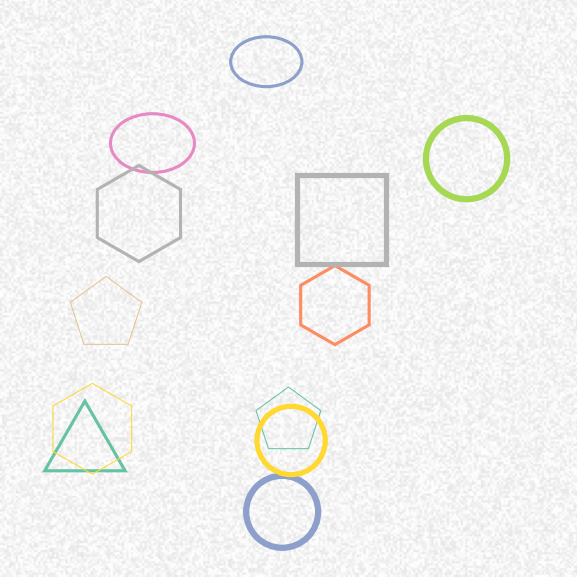[{"shape": "triangle", "thickness": 1.5, "radius": 0.4, "center": [0.147, 0.224]}, {"shape": "pentagon", "thickness": 0.5, "radius": 0.29, "center": [0.499, 0.27]}, {"shape": "hexagon", "thickness": 1.5, "radius": 0.34, "center": [0.58, 0.471]}, {"shape": "oval", "thickness": 1.5, "radius": 0.31, "center": [0.461, 0.892]}, {"shape": "circle", "thickness": 3, "radius": 0.31, "center": [0.489, 0.113]}, {"shape": "oval", "thickness": 1.5, "radius": 0.36, "center": [0.264, 0.751]}, {"shape": "circle", "thickness": 3, "radius": 0.35, "center": [0.808, 0.724]}, {"shape": "circle", "thickness": 2.5, "radius": 0.3, "center": [0.504, 0.236]}, {"shape": "hexagon", "thickness": 0.5, "radius": 0.39, "center": [0.16, 0.257]}, {"shape": "pentagon", "thickness": 0.5, "radius": 0.33, "center": [0.184, 0.455]}, {"shape": "square", "thickness": 2.5, "radius": 0.38, "center": [0.591, 0.619]}, {"shape": "hexagon", "thickness": 1.5, "radius": 0.42, "center": [0.241, 0.629]}]